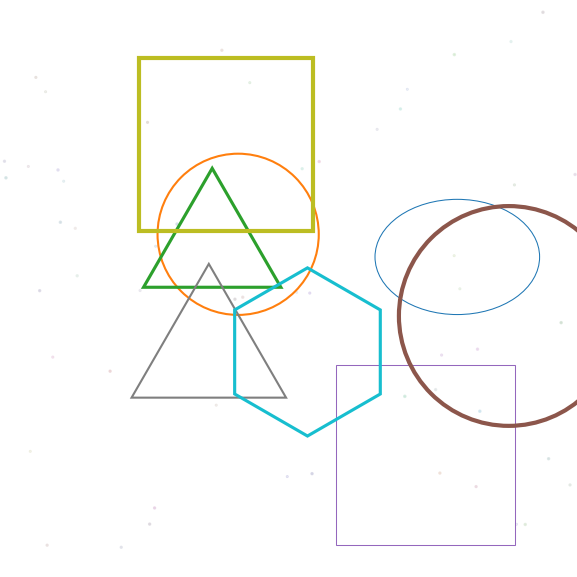[{"shape": "oval", "thickness": 0.5, "radius": 0.71, "center": [0.792, 0.554]}, {"shape": "circle", "thickness": 1, "radius": 0.7, "center": [0.412, 0.593]}, {"shape": "triangle", "thickness": 1.5, "radius": 0.69, "center": [0.367, 0.57]}, {"shape": "square", "thickness": 0.5, "radius": 0.78, "center": [0.737, 0.211]}, {"shape": "circle", "thickness": 2, "radius": 0.95, "center": [0.881, 0.452]}, {"shape": "triangle", "thickness": 1, "radius": 0.77, "center": [0.362, 0.388]}, {"shape": "square", "thickness": 2, "radius": 0.75, "center": [0.391, 0.748]}, {"shape": "hexagon", "thickness": 1.5, "radius": 0.73, "center": [0.532, 0.39]}]